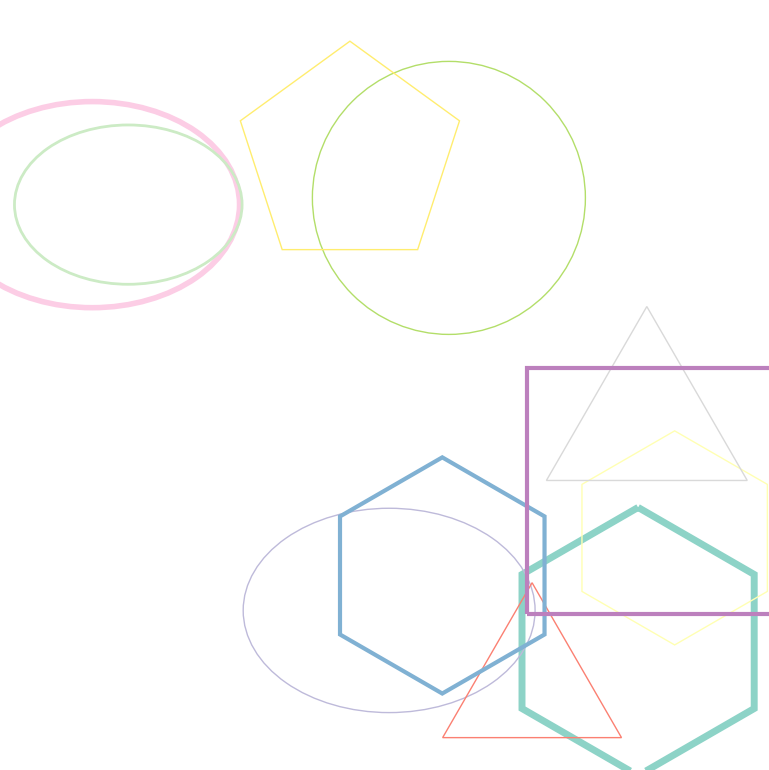[{"shape": "hexagon", "thickness": 2.5, "radius": 0.87, "center": [0.829, 0.167]}, {"shape": "hexagon", "thickness": 0.5, "radius": 0.7, "center": [0.876, 0.301]}, {"shape": "oval", "thickness": 0.5, "radius": 0.95, "center": [0.505, 0.207]}, {"shape": "triangle", "thickness": 0.5, "radius": 0.67, "center": [0.691, 0.109]}, {"shape": "hexagon", "thickness": 1.5, "radius": 0.77, "center": [0.574, 0.253]}, {"shape": "circle", "thickness": 0.5, "radius": 0.89, "center": [0.583, 0.743]}, {"shape": "oval", "thickness": 2, "radius": 0.96, "center": [0.12, 0.734]}, {"shape": "triangle", "thickness": 0.5, "radius": 0.75, "center": [0.84, 0.451]}, {"shape": "square", "thickness": 1.5, "radius": 0.8, "center": [0.844, 0.363]}, {"shape": "oval", "thickness": 1, "radius": 0.74, "center": [0.167, 0.734]}, {"shape": "pentagon", "thickness": 0.5, "radius": 0.75, "center": [0.454, 0.797]}]